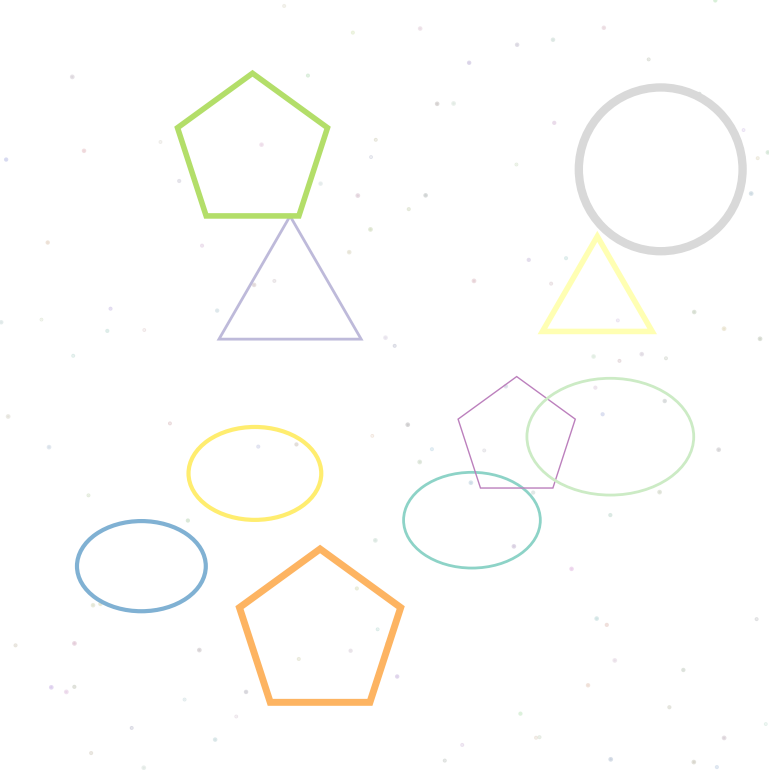[{"shape": "oval", "thickness": 1, "radius": 0.44, "center": [0.613, 0.324]}, {"shape": "triangle", "thickness": 2, "radius": 0.41, "center": [0.776, 0.611]}, {"shape": "triangle", "thickness": 1, "radius": 0.53, "center": [0.377, 0.613]}, {"shape": "oval", "thickness": 1.5, "radius": 0.42, "center": [0.184, 0.265]}, {"shape": "pentagon", "thickness": 2.5, "radius": 0.55, "center": [0.416, 0.177]}, {"shape": "pentagon", "thickness": 2, "radius": 0.51, "center": [0.328, 0.802]}, {"shape": "circle", "thickness": 3, "radius": 0.53, "center": [0.858, 0.78]}, {"shape": "pentagon", "thickness": 0.5, "radius": 0.4, "center": [0.671, 0.431]}, {"shape": "oval", "thickness": 1, "radius": 0.54, "center": [0.793, 0.433]}, {"shape": "oval", "thickness": 1.5, "radius": 0.43, "center": [0.331, 0.385]}]